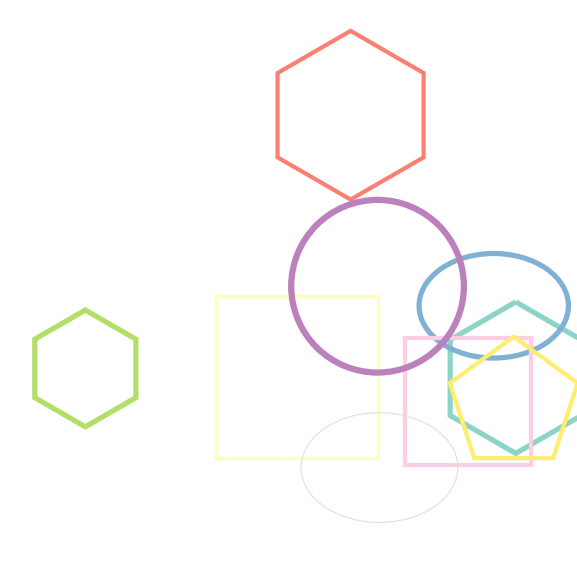[{"shape": "hexagon", "thickness": 2.5, "radius": 0.66, "center": [0.893, 0.345]}, {"shape": "square", "thickness": 1.5, "radius": 0.7, "center": [0.514, 0.346]}, {"shape": "hexagon", "thickness": 2, "radius": 0.73, "center": [0.607, 0.8]}, {"shape": "oval", "thickness": 2.5, "radius": 0.65, "center": [0.855, 0.47]}, {"shape": "hexagon", "thickness": 2.5, "radius": 0.51, "center": [0.148, 0.361]}, {"shape": "square", "thickness": 2, "radius": 0.55, "center": [0.81, 0.304]}, {"shape": "circle", "thickness": 3, "radius": 0.75, "center": [0.654, 0.504]}, {"shape": "oval", "thickness": 0.5, "radius": 0.68, "center": [0.657, 0.189]}, {"shape": "pentagon", "thickness": 2, "radius": 0.58, "center": [0.89, 0.3]}]